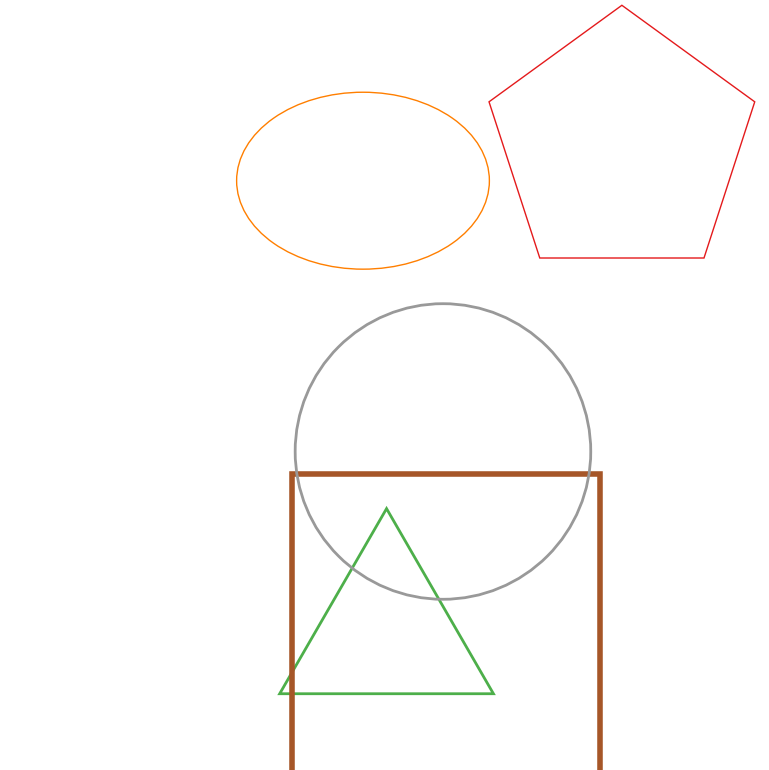[{"shape": "pentagon", "thickness": 0.5, "radius": 0.91, "center": [0.808, 0.812]}, {"shape": "triangle", "thickness": 1, "radius": 0.8, "center": [0.502, 0.179]}, {"shape": "oval", "thickness": 0.5, "radius": 0.82, "center": [0.471, 0.765]}, {"shape": "square", "thickness": 2, "radius": 1.0, "center": [0.579, 0.185]}, {"shape": "circle", "thickness": 1, "radius": 0.96, "center": [0.575, 0.414]}]